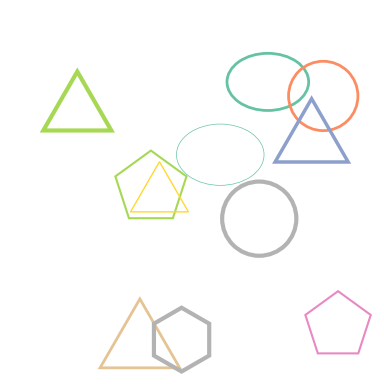[{"shape": "oval", "thickness": 0.5, "radius": 0.57, "center": [0.572, 0.598]}, {"shape": "oval", "thickness": 2, "radius": 0.53, "center": [0.696, 0.787]}, {"shape": "circle", "thickness": 2, "radius": 0.45, "center": [0.84, 0.751]}, {"shape": "triangle", "thickness": 2.5, "radius": 0.55, "center": [0.809, 0.634]}, {"shape": "pentagon", "thickness": 1.5, "radius": 0.45, "center": [0.878, 0.154]}, {"shape": "pentagon", "thickness": 1.5, "radius": 0.49, "center": [0.392, 0.512]}, {"shape": "triangle", "thickness": 3, "radius": 0.51, "center": [0.201, 0.712]}, {"shape": "triangle", "thickness": 1, "radius": 0.43, "center": [0.414, 0.493]}, {"shape": "triangle", "thickness": 2, "radius": 0.6, "center": [0.363, 0.104]}, {"shape": "hexagon", "thickness": 3, "radius": 0.41, "center": [0.472, 0.118]}, {"shape": "circle", "thickness": 3, "radius": 0.48, "center": [0.673, 0.432]}]